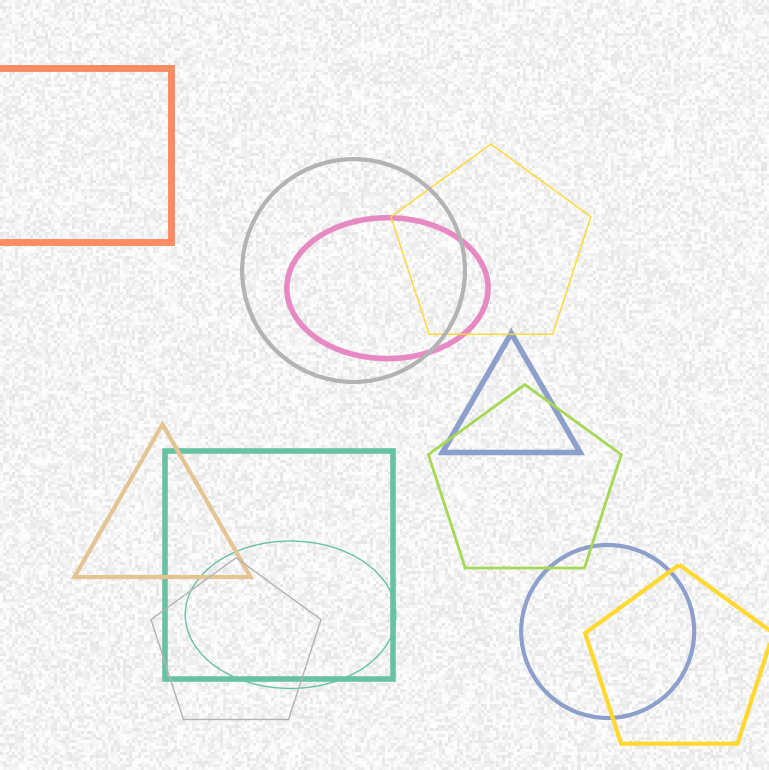[{"shape": "oval", "thickness": 0.5, "radius": 0.68, "center": [0.377, 0.202]}, {"shape": "square", "thickness": 2, "radius": 0.74, "center": [0.362, 0.266]}, {"shape": "square", "thickness": 2.5, "radius": 0.57, "center": [0.109, 0.799]}, {"shape": "circle", "thickness": 1.5, "radius": 0.56, "center": [0.789, 0.18]}, {"shape": "triangle", "thickness": 2, "radius": 0.52, "center": [0.664, 0.464]}, {"shape": "oval", "thickness": 2, "radius": 0.65, "center": [0.503, 0.626]}, {"shape": "pentagon", "thickness": 1, "radius": 0.66, "center": [0.682, 0.369]}, {"shape": "pentagon", "thickness": 1.5, "radius": 0.64, "center": [0.882, 0.138]}, {"shape": "pentagon", "thickness": 0.5, "radius": 0.68, "center": [0.638, 0.676]}, {"shape": "triangle", "thickness": 1.5, "radius": 0.66, "center": [0.211, 0.317]}, {"shape": "pentagon", "thickness": 0.5, "radius": 0.58, "center": [0.307, 0.16]}, {"shape": "circle", "thickness": 1.5, "radius": 0.72, "center": [0.459, 0.649]}]